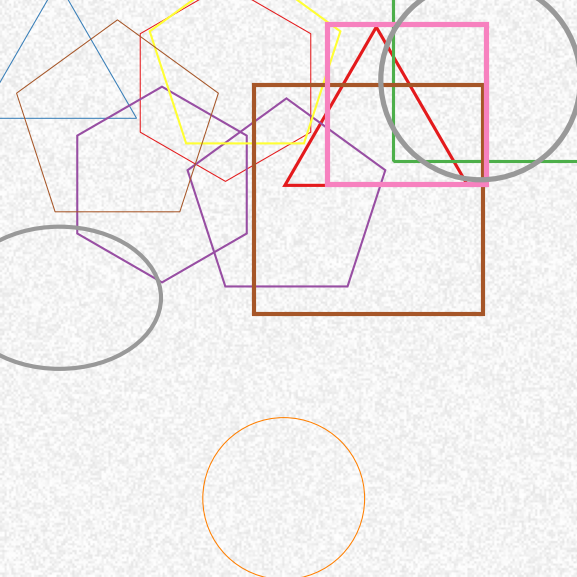[{"shape": "hexagon", "thickness": 0.5, "radius": 0.85, "center": [0.39, 0.856]}, {"shape": "triangle", "thickness": 1.5, "radius": 0.91, "center": [0.652, 0.77]}, {"shape": "triangle", "thickness": 0.5, "radius": 0.79, "center": [0.1, 0.873]}, {"shape": "square", "thickness": 1.5, "radius": 0.87, "center": [0.856, 0.896]}, {"shape": "pentagon", "thickness": 1, "radius": 0.9, "center": [0.496, 0.649]}, {"shape": "hexagon", "thickness": 1, "radius": 0.85, "center": [0.281, 0.68]}, {"shape": "circle", "thickness": 0.5, "radius": 0.7, "center": [0.491, 0.136]}, {"shape": "pentagon", "thickness": 1, "radius": 0.87, "center": [0.424, 0.891]}, {"shape": "square", "thickness": 2, "radius": 0.99, "center": [0.638, 0.654]}, {"shape": "pentagon", "thickness": 0.5, "radius": 0.92, "center": [0.203, 0.781]}, {"shape": "square", "thickness": 2.5, "radius": 0.69, "center": [0.704, 0.819]}, {"shape": "oval", "thickness": 2, "radius": 0.88, "center": [0.103, 0.483]}, {"shape": "circle", "thickness": 2.5, "radius": 0.86, "center": [0.832, 0.861]}]